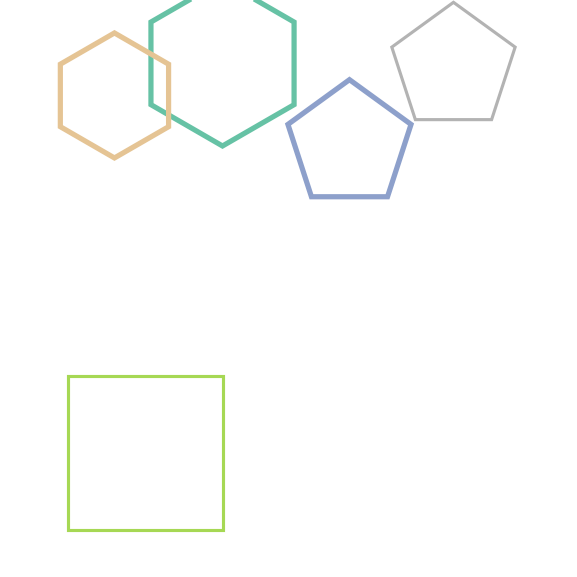[{"shape": "hexagon", "thickness": 2.5, "radius": 0.72, "center": [0.385, 0.889]}, {"shape": "pentagon", "thickness": 2.5, "radius": 0.56, "center": [0.605, 0.749]}, {"shape": "square", "thickness": 1.5, "radius": 0.67, "center": [0.252, 0.215]}, {"shape": "hexagon", "thickness": 2.5, "radius": 0.54, "center": [0.198, 0.834]}, {"shape": "pentagon", "thickness": 1.5, "radius": 0.56, "center": [0.785, 0.883]}]